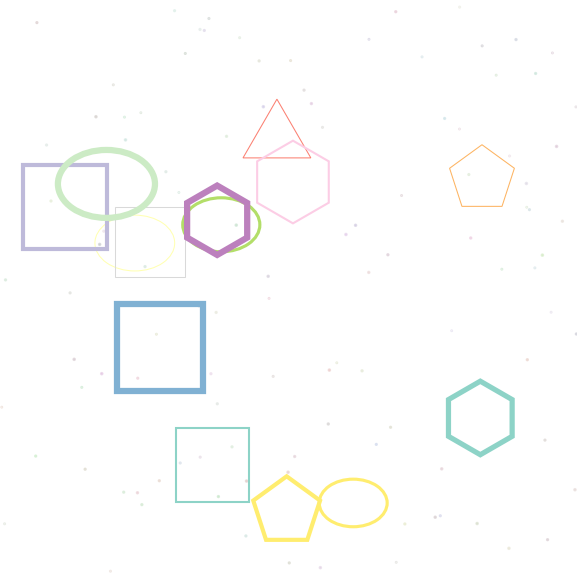[{"shape": "hexagon", "thickness": 2.5, "radius": 0.32, "center": [0.832, 0.275]}, {"shape": "square", "thickness": 1, "radius": 0.32, "center": [0.368, 0.194]}, {"shape": "oval", "thickness": 0.5, "radius": 0.35, "center": [0.233, 0.578]}, {"shape": "square", "thickness": 2, "radius": 0.37, "center": [0.112, 0.641]}, {"shape": "triangle", "thickness": 0.5, "radius": 0.34, "center": [0.48, 0.76]}, {"shape": "square", "thickness": 3, "radius": 0.38, "center": [0.277, 0.398]}, {"shape": "pentagon", "thickness": 0.5, "radius": 0.29, "center": [0.835, 0.69]}, {"shape": "oval", "thickness": 1.5, "radius": 0.33, "center": [0.383, 0.61]}, {"shape": "hexagon", "thickness": 1, "radius": 0.36, "center": [0.507, 0.684]}, {"shape": "square", "thickness": 0.5, "radius": 0.3, "center": [0.26, 0.581]}, {"shape": "hexagon", "thickness": 3, "radius": 0.3, "center": [0.376, 0.618]}, {"shape": "oval", "thickness": 3, "radius": 0.42, "center": [0.184, 0.681]}, {"shape": "oval", "thickness": 1.5, "radius": 0.29, "center": [0.612, 0.128]}, {"shape": "pentagon", "thickness": 2, "radius": 0.3, "center": [0.496, 0.114]}]